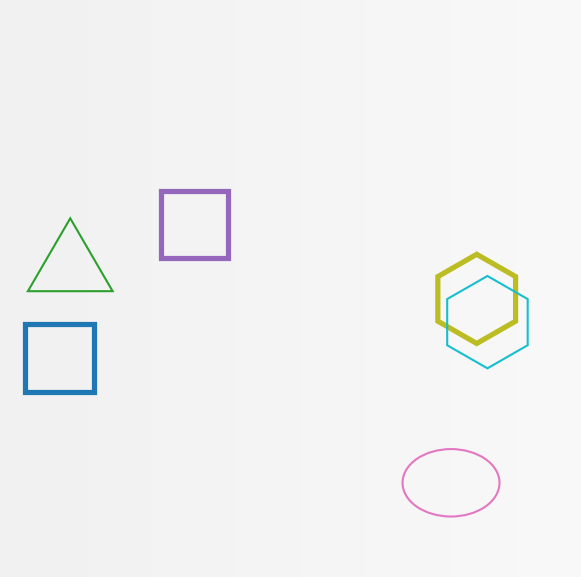[{"shape": "square", "thickness": 2.5, "radius": 0.29, "center": [0.102, 0.379]}, {"shape": "triangle", "thickness": 1, "radius": 0.42, "center": [0.121, 0.537]}, {"shape": "square", "thickness": 2.5, "radius": 0.29, "center": [0.335, 0.61]}, {"shape": "oval", "thickness": 1, "radius": 0.42, "center": [0.776, 0.163]}, {"shape": "hexagon", "thickness": 2.5, "radius": 0.39, "center": [0.82, 0.482]}, {"shape": "hexagon", "thickness": 1, "radius": 0.4, "center": [0.839, 0.441]}]